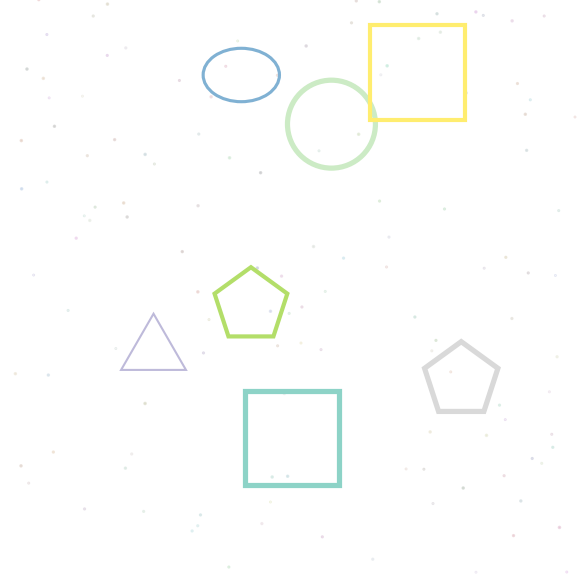[{"shape": "square", "thickness": 2.5, "radius": 0.41, "center": [0.505, 0.24]}, {"shape": "triangle", "thickness": 1, "radius": 0.32, "center": [0.266, 0.391]}, {"shape": "oval", "thickness": 1.5, "radius": 0.33, "center": [0.418, 0.869]}, {"shape": "pentagon", "thickness": 2, "radius": 0.33, "center": [0.435, 0.47]}, {"shape": "pentagon", "thickness": 2.5, "radius": 0.33, "center": [0.799, 0.341]}, {"shape": "circle", "thickness": 2.5, "radius": 0.38, "center": [0.574, 0.784]}, {"shape": "square", "thickness": 2, "radius": 0.41, "center": [0.723, 0.874]}]